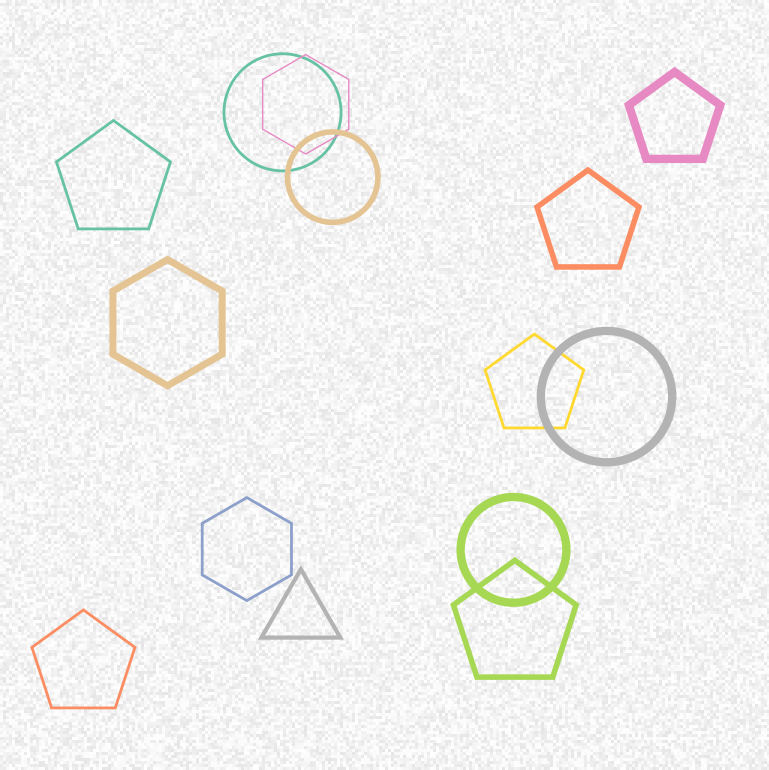[{"shape": "circle", "thickness": 1, "radius": 0.38, "center": [0.367, 0.854]}, {"shape": "pentagon", "thickness": 1, "radius": 0.39, "center": [0.147, 0.766]}, {"shape": "pentagon", "thickness": 1, "radius": 0.35, "center": [0.108, 0.138]}, {"shape": "pentagon", "thickness": 2, "radius": 0.35, "center": [0.764, 0.71]}, {"shape": "hexagon", "thickness": 1, "radius": 0.33, "center": [0.321, 0.287]}, {"shape": "pentagon", "thickness": 3, "radius": 0.31, "center": [0.876, 0.844]}, {"shape": "hexagon", "thickness": 0.5, "radius": 0.32, "center": [0.397, 0.865]}, {"shape": "circle", "thickness": 3, "radius": 0.34, "center": [0.667, 0.286]}, {"shape": "pentagon", "thickness": 2, "radius": 0.42, "center": [0.669, 0.188]}, {"shape": "pentagon", "thickness": 1, "radius": 0.34, "center": [0.694, 0.499]}, {"shape": "hexagon", "thickness": 2.5, "radius": 0.41, "center": [0.218, 0.581]}, {"shape": "circle", "thickness": 2, "radius": 0.29, "center": [0.432, 0.77]}, {"shape": "triangle", "thickness": 1.5, "radius": 0.3, "center": [0.391, 0.202]}, {"shape": "circle", "thickness": 3, "radius": 0.43, "center": [0.788, 0.485]}]